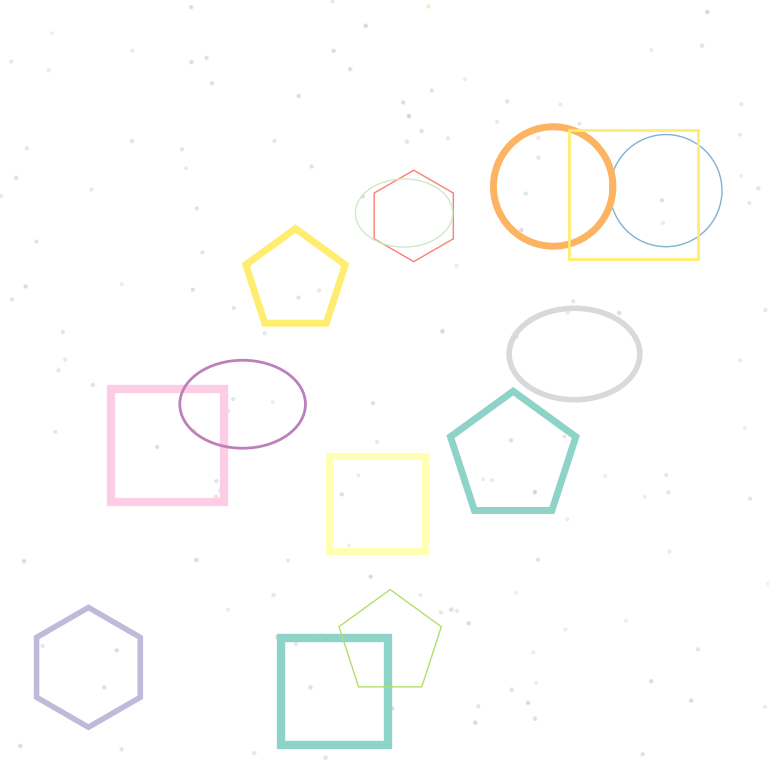[{"shape": "square", "thickness": 3, "radius": 0.35, "center": [0.434, 0.102]}, {"shape": "pentagon", "thickness": 2.5, "radius": 0.43, "center": [0.666, 0.406]}, {"shape": "square", "thickness": 2.5, "radius": 0.31, "center": [0.49, 0.346]}, {"shape": "hexagon", "thickness": 2, "radius": 0.39, "center": [0.115, 0.133]}, {"shape": "hexagon", "thickness": 0.5, "radius": 0.3, "center": [0.537, 0.72]}, {"shape": "circle", "thickness": 0.5, "radius": 0.36, "center": [0.865, 0.752]}, {"shape": "circle", "thickness": 2.5, "radius": 0.39, "center": [0.718, 0.758]}, {"shape": "pentagon", "thickness": 0.5, "radius": 0.35, "center": [0.507, 0.165]}, {"shape": "square", "thickness": 3, "radius": 0.37, "center": [0.217, 0.421]}, {"shape": "oval", "thickness": 2, "radius": 0.42, "center": [0.746, 0.54]}, {"shape": "oval", "thickness": 1, "radius": 0.41, "center": [0.315, 0.475]}, {"shape": "oval", "thickness": 0.5, "radius": 0.32, "center": [0.525, 0.723]}, {"shape": "pentagon", "thickness": 2.5, "radius": 0.34, "center": [0.384, 0.635]}, {"shape": "square", "thickness": 1, "radius": 0.42, "center": [0.823, 0.748]}]